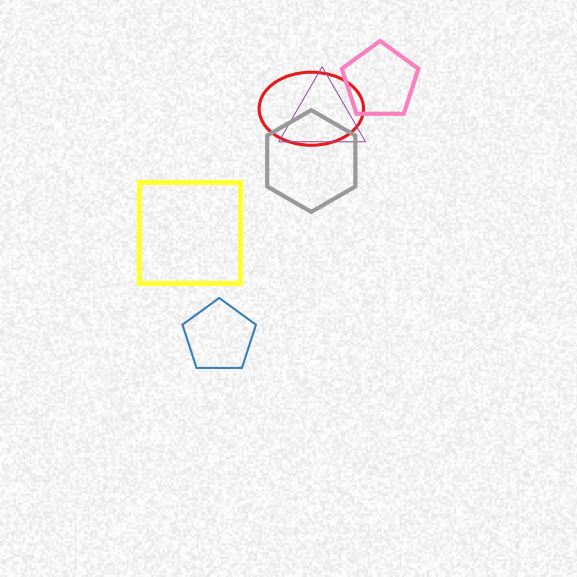[{"shape": "oval", "thickness": 1.5, "radius": 0.45, "center": [0.539, 0.811]}, {"shape": "pentagon", "thickness": 1, "radius": 0.33, "center": [0.38, 0.416]}, {"shape": "triangle", "thickness": 0.5, "radius": 0.43, "center": [0.558, 0.797]}, {"shape": "square", "thickness": 2.5, "radius": 0.44, "center": [0.328, 0.596]}, {"shape": "pentagon", "thickness": 2, "radius": 0.35, "center": [0.658, 0.859]}, {"shape": "hexagon", "thickness": 2, "radius": 0.44, "center": [0.539, 0.72]}]